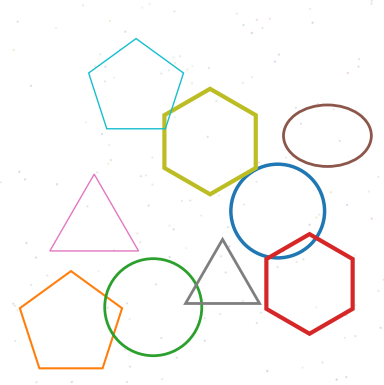[{"shape": "circle", "thickness": 2.5, "radius": 0.61, "center": [0.721, 0.452]}, {"shape": "pentagon", "thickness": 1.5, "radius": 0.7, "center": [0.184, 0.156]}, {"shape": "circle", "thickness": 2, "radius": 0.63, "center": [0.398, 0.202]}, {"shape": "hexagon", "thickness": 3, "radius": 0.65, "center": [0.804, 0.263]}, {"shape": "oval", "thickness": 2, "radius": 0.57, "center": [0.85, 0.647]}, {"shape": "triangle", "thickness": 1, "radius": 0.66, "center": [0.245, 0.415]}, {"shape": "triangle", "thickness": 2, "radius": 0.55, "center": [0.578, 0.267]}, {"shape": "hexagon", "thickness": 3, "radius": 0.68, "center": [0.546, 0.632]}, {"shape": "pentagon", "thickness": 1, "radius": 0.65, "center": [0.353, 0.77]}]